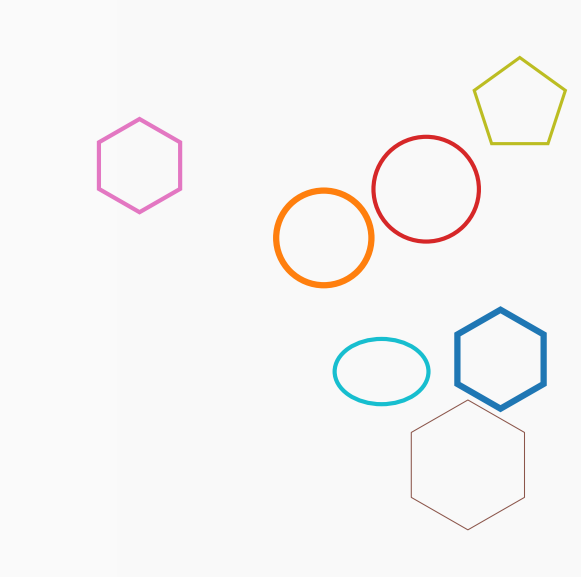[{"shape": "hexagon", "thickness": 3, "radius": 0.43, "center": [0.861, 0.377]}, {"shape": "circle", "thickness": 3, "radius": 0.41, "center": [0.557, 0.587]}, {"shape": "circle", "thickness": 2, "radius": 0.45, "center": [0.733, 0.672]}, {"shape": "hexagon", "thickness": 0.5, "radius": 0.56, "center": [0.805, 0.194]}, {"shape": "hexagon", "thickness": 2, "radius": 0.4, "center": [0.24, 0.712]}, {"shape": "pentagon", "thickness": 1.5, "radius": 0.41, "center": [0.894, 0.817]}, {"shape": "oval", "thickness": 2, "radius": 0.4, "center": [0.656, 0.356]}]